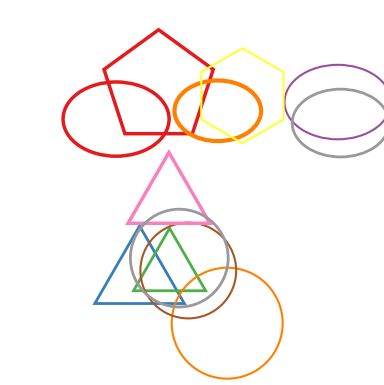[{"shape": "oval", "thickness": 2.5, "radius": 0.69, "center": [0.302, 0.691]}, {"shape": "pentagon", "thickness": 2.5, "radius": 0.75, "center": [0.412, 0.773]}, {"shape": "triangle", "thickness": 2, "radius": 0.67, "center": [0.363, 0.279]}, {"shape": "triangle", "thickness": 2, "radius": 0.54, "center": [0.44, 0.299]}, {"shape": "oval", "thickness": 1.5, "radius": 0.69, "center": [0.877, 0.735]}, {"shape": "oval", "thickness": 3, "radius": 0.56, "center": [0.566, 0.712]}, {"shape": "circle", "thickness": 1.5, "radius": 0.72, "center": [0.59, 0.161]}, {"shape": "hexagon", "thickness": 1.5, "radius": 0.62, "center": [0.63, 0.751]}, {"shape": "circle", "thickness": 1.5, "radius": 0.62, "center": [0.489, 0.297]}, {"shape": "triangle", "thickness": 2.5, "radius": 0.61, "center": [0.439, 0.481]}, {"shape": "circle", "thickness": 2, "radius": 0.63, "center": [0.466, 0.33]}, {"shape": "oval", "thickness": 2, "radius": 0.63, "center": [0.885, 0.68]}]